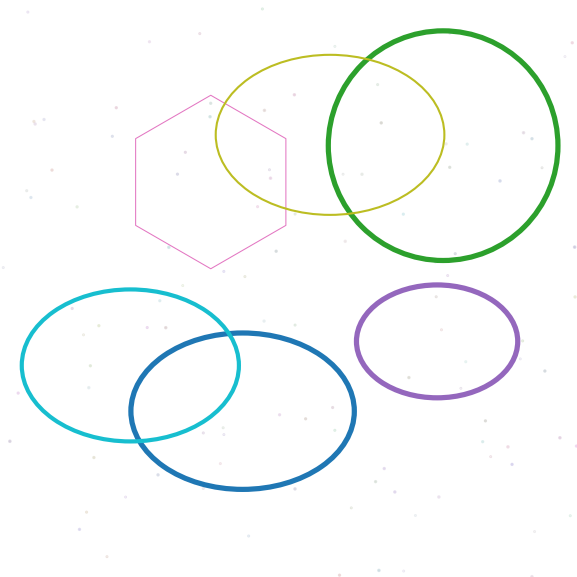[{"shape": "oval", "thickness": 2.5, "radius": 0.97, "center": [0.42, 0.287]}, {"shape": "circle", "thickness": 2.5, "radius": 0.99, "center": [0.767, 0.747]}, {"shape": "oval", "thickness": 2.5, "radius": 0.7, "center": [0.757, 0.408]}, {"shape": "hexagon", "thickness": 0.5, "radius": 0.75, "center": [0.365, 0.684]}, {"shape": "oval", "thickness": 1, "radius": 0.99, "center": [0.572, 0.766]}, {"shape": "oval", "thickness": 2, "radius": 0.94, "center": [0.226, 0.366]}]